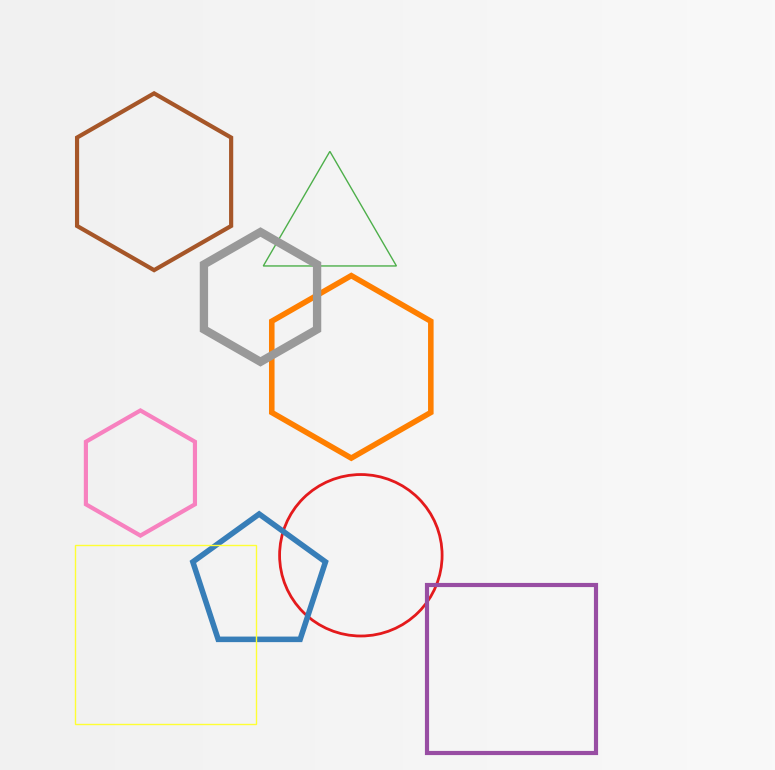[{"shape": "circle", "thickness": 1, "radius": 0.52, "center": [0.466, 0.279]}, {"shape": "pentagon", "thickness": 2, "radius": 0.45, "center": [0.334, 0.242]}, {"shape": "triangle", "thickness": 0.5, "radius": 0.5, "center": [0.426, 0.704]}, {"shape": "square", "thickness": 1.5, "radius": 0.54, "center": [0.66, 0.131]}, {"shape": "hexagon", "thickness": 2, "radius": 0.59, "center": [0.453, 0.524]}, {"shape": "square", "thickness": 0.5, "radius": 0.58, "center": [0.214, 0.176]}, {"shape": "hexagon", "thickness": 1.5, "radius": 0.57, "center": [0.199, 0.764]}, {"shape": "hexagon", "thickness": 1.5, "radius": 0.41, "center": [0.181, 0.386]}, {"shape": "hexagon", "thickness": 3, "radius": 0.42, "center": [0.336, 0.614]}]